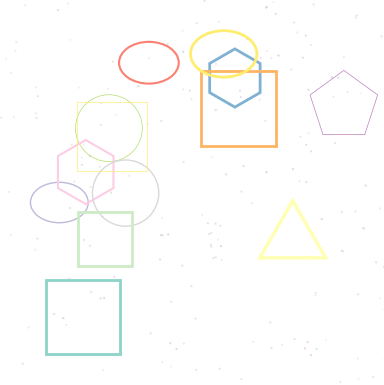[{"shape": "square", "thickness": 2, "radius": 0.48, "center": [0.217, 0.177]}, {"shape": "triangle", "thickness": 2.5, "radius": 0.49, "center": [0.76, 0.38]}, {"shape": "oval", "thickness": 1, "radius": 0.37, "center": [0.154, 0.474]}, {"shape": "oval", "thickness": 1.5, "radius": 0.39, "center": [0.387, 0.837]}, {"shape": "hexagon", "thickness": 2, "radius": 0.38, "center": [0.61, 0.797]}, {"shape": "square", "thickness": 2, "radius": 0.49, "center": [0.619, 0.717]}, {"shape": "circle", "thickness": 0.5, "radius": 0.43, "center": [0.283, 0.667]}, {"shape": "hexagon", "thickness": 1.5, "radius": 0.42, "center": [0.223, 0.553]}, {"shape": "circle", "thickness": 1, "radius": 0.43, "center": [0.326, 0.498]}, {"shape": "pentagon", "thickness": 0.5, "radius": 0.46, "center": [0.893, 0.725]}, {"shape": "square", "thickness": 2, "radius": 0.35, "center": [0.273, 0.38]}, {"shape": "oval", "thickness": 2, "radius": 0.43, "center": [0.581, 0.86]}, {"shape": "square", "thickness": 0.5, "radius": 0.45, "center": [0.291, 0.645]}]